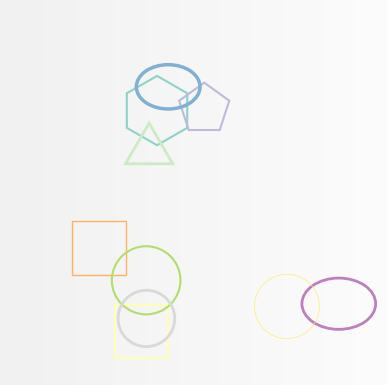[{"shape": "hexagon", "thickness": 1.5, "radius": 0.45, "center": [0.405, 0.713]}, {"shape": "square", "thickness": 1.5, "radius": 0.34, "center": [0.366, 0.14]}, {"shape": "pentagon", "thickness": 1.5, "radius": 0.34, "center": [0.527, 0.717]}, {"shape": "oval", "thickness": 2.5, "radius": 0.41, "center": [0.434, 0.774]}, {"shape": "square", "thickness": 1, "radius": 0.35, "center": [0.255, 0.356]}, {"shape": "circle", "thickness": 1.5, "radius": 0.44, "center": [0.377, 0.272]}, {"shape": "circle", "thickness": 2, "radius": 0.37, "center": [0.378, 0.173]}, {"shape": "oval", "thickness": 2, "radius": 0.48, "center": [0.874, 0.211]}, {"shape": "triangle", "thickness": 2, "radius": 0.35, "center": [0.385, 0.61]}, {"shape": "circle", "thickness": 0.5, "radius": 0.42, "center": [0.74, 0.204]}]